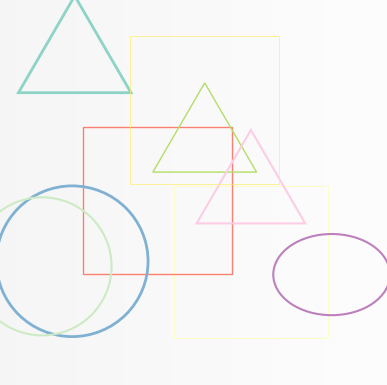[{"shape": "triangle", "thickness": 2, "radius": 0.84, "center": [0.193, 0.843]}, {"shape": "square", "thickness": 0.5, "radius": 0.99, "center": [0.649, 0.319]}, {"shape": "square", "thickness": 1, "radius": 0.96, "center": [0.407, 0.479]}, {"shape": "circle", "thickness": 2, "radius": 0.98, "center": [0.186, 0.321]}, {"shape": "triangle", "thickness": 1, "radius": 0.77, "center": [0.528, 0.63]}, {"shape": "triangle", "thickness": 1.5, "radius": 0.81, "center": [0.648, 0.501]}, {"shape": "oval", "thickness": 1.5, "radius": 0.75, "center": [0.856, 0.287]}, {"shape": "circle", "thickness": 1.5, "radius": 0.9, "center": [0.109, 0.308]}, {"shape": "square", "thickness": 0.5, "radius": 0.96, "center": [0.528, 0.714]}]